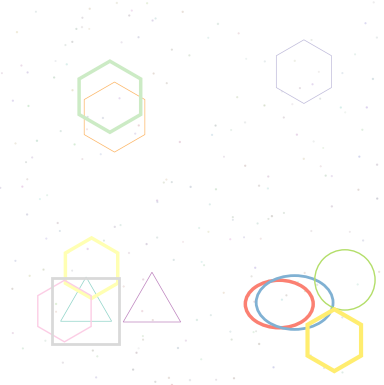[{"shape": "triangle", "thickness": 0.5, "radius": 0.38, "center": [0.224, 0.204]}, {"shape": "hexagon", "thickness": 2.5, "radius": 0.39, "center": [0.238, 0.304]}, {"shape": "hexagon", "thickness": 0.5, "radius": 0.41, "center": [0.789, 0.814]}, {"shape": "oval", "thickness": 2.5, "radius": 0.44, "center": [0.725, 0.21]}, {"shape": "oval", "thickness": 2, "radius": 0.5, "center": [0.765, 0.214]}, {"shape": "hexagon", "thickness": 0.5, "radius": 0.45, "center": [0.297, 0.696]}, {"shape": "circle", "thickness": 1, "radius": 0.39, "center": [0.896, 0.273]}, {"shape": "hexagon", "thickness": 1, "radius": 0.4, "center": [0.167, 0.192]}, {"shape": "square", "thickness": 2, "radius": 0.43, "center": [0.221, 0.192]}, {"shape": "triangle", "thickness": 0.5, "radius": 0.43, "center": [0.395, 0.207]}, {"shape": "hexagon", "thickness": 2.5, "radius": 0.46, "center": [0.285, 0.749]}, {"shape": "hexagon", "thickness": 3, "radius": 0.4, "center": [0.868, 0.116]}]